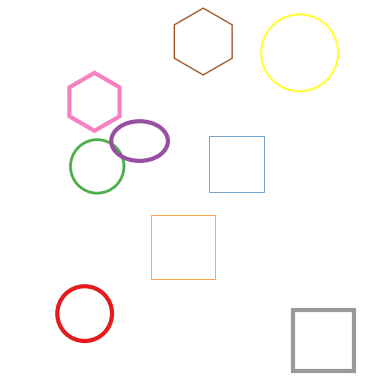[{"shape": "circle", "thickness": 3, "radius": 0.36, "center": [0.22, 0.185]}, {"shape": "square", "thickness": 0.5, "radius": 0.36, "center": [0.615, 0.574]}, {"shape": "circle", "thickness": 2, "radius": 0.35, "center": [0.253, 0.568]}, {"shape": "oval", "thickness": 3, "radius": 0.37, "center": [0.363, 0.634]}, {"shape": "square", "thickness": 0.5, "radius": 0.42, "center": [0.475, 0.359]}, {"shape": "circle", "thickness": 1.5, "radius": 0.5, "center": [0.778, 0.863]}, {"shape": "hexagon", "thickness": 1, "radius": 0.43, "center": [0.528, 0.892]}, {"shape": "hexagon", "thickness": 3, "radius": 0.38, "center": [0.245, 0.736]}, {"shape": "square", "thickness": 3, "radius": 0.4, "center": [0.84, 0.115]}]